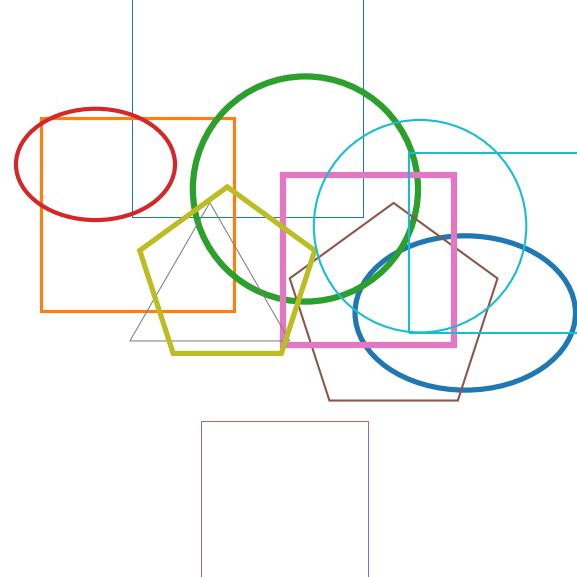[{"shape": "oval", "thickness": 2.5, "radius": 0.95, "center": [0.806, 0.457]}, {"shape": "square", "thickness": 0.5, "radius": 1.0, "center": [0.429, 0.823]}, {"shape": "square", "thickness": 1.5, "radius": 0.84, "center": [0.238, 0.628]}, {"shape": "circle", "thickness": 3, "radius": 0.97, "center": [0.529, 0.672]}, {"shape": "oval", "thickness": 2, "radius": 0.69, "center": [0.165, 0.714]}, {"shape": "square", "thickness": 0.5, "radius": 0.72, "center": [0.493, 0.126]}, {"shape": "pentagon", "thickness": 1, "radius": 0.95, "center": [0.682, 0.459]}, {"shape": "square", "thickness": 3, "radius": 0.74, "center": [0.638, 0.549]}, {"shape": "triangle", "thickness": 0.5, "radius": 0.8, "center": [0.363, 0.489]}, {"shape": "pentagon", "thickness": 2.5, "radius": 0.8, "center": [0.394, 0.516]}, {"shape": "circle", "thickness": 1, "radius": 0.92, "center": [0.727, 0.608]}, {"shape": "square", "thickness": 1, "radius": 0.78, "center": [0.865, 0.578]}]